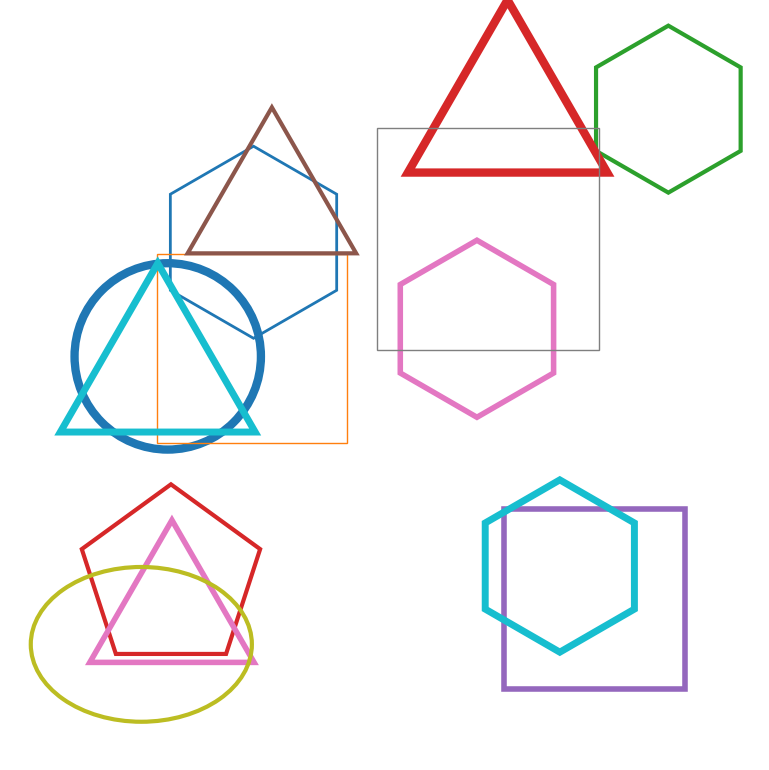[{"shape": "hexagon", "thickness": 1, "radius": 0.62, "center": [0.329, 0.685]}, {"shape": "circle", "thickness": 3, "radius": 0.61, "center": [0.218, 0.537]}, {"shape": "square", "thickness": 0.5, "radius": 0.62, "center": [0.328, 0.548]}, {"shape": "hexagon", "thickness": 1.5, "radius": 0.54, "center": [0.868, 0.858]}, {"shape": "triangle", "thickness": 3, "radius": 0.75, "center": [0.659, 0.851]}, {"shape": "pentagon", "thickness": 1.5, "radius": 0.61, "center": [0.222, 0.249]}, {"shape": "square", "thickness": 2, "radius": 0.58, "center": [0.772, 0.222]}, {"shape": "triangle", "thickness": 1.5, "radius": 0.63, "center": [0.353, 0.734]}, {"shape": "hexagon", "thickness": 2, "radius": 0.57, "center": [0.619, 0.573]}, {"shape": "triangle", "thickness": 2, "radius": 0.62, "center": [0.223, 0.201]}, {"shape": "square", "thickness": 0.5, "radius": 0.72, "center": [0.633, 0.69]}, {"shape": "oval", "thickness": 1.5, "radius": 0.72, "center": [0.184, 0.163]}, {"shape": "triangle", "thickness": 2.5, "radius": 0.73, "center": [0.205, 0.512]}, {"shape": "hexagon", "thickness": 2.5, "radius": 0.56, "center": [0.727, 0.265]}]